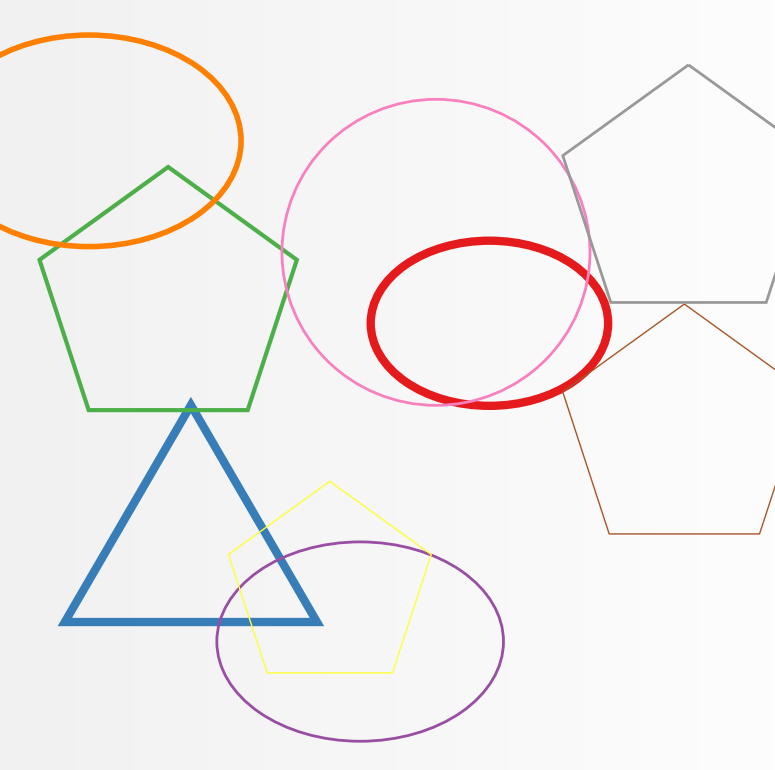[{"shape": "oval", "thickness": 3, "radius": 0.77, "center": [0.632, 0.58]}, {"shape": "triangle", "thickness": 3, "radius": 0.94, "center": [0.246, 0.286]}, {"shape": "pentagon", "thickness": 1.5, "radius": 0.87, "center": [0.217, 0.609]}, {"shape": "oval", "thickness": 1, "radius": 0.92, "center": [0.465, 0.167]}, {"shape": "oval", "thickness": 2, "radius": 0.98, "center": [0.115, 0.817]}, {"shape": "pentagon", "thickness": 0.5, "radius": 0.69, "center": [0.426, 0.237]}, {"shape": "pentagon", "thickness": 0.5, "radius": 0.83, "center": [0.883, 0.44]}, {"shape": "circle", "thickness": 1, "radius": 0.99, "center": [0.563, 0.672]}, {"shape": "pentagon", "thickness": 1, "radius": 0.85, "center": [0.888, 0.745]}]